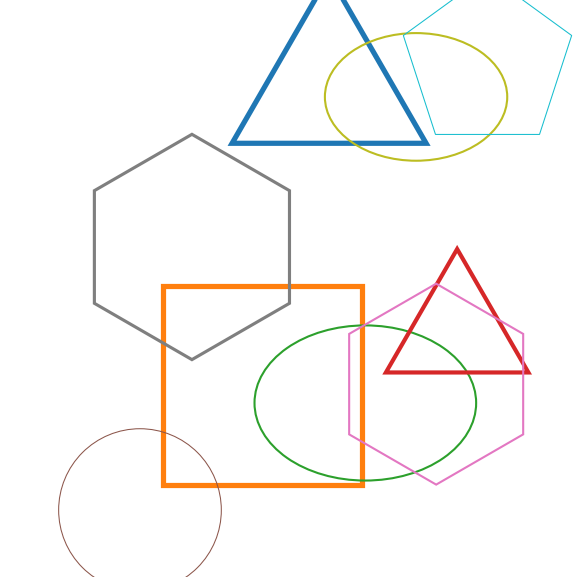[{"shape": "triangle", "thickness": 2.5, "radius": 0.97, "center": [0.57, 0.848]}, {"shape": "square", "thickness": 2.5, "radius": 0.86, "center": [0.454, 0.332]}, {"shape": "oval", "thickness": 1, "radius": 0.96, "center": [0.633, 0.301]}, {"shape": "triangle", "thickness": 2, "radius": 0.71, "center": [0.792, 0.425]}, {"shape": "circle", "thickness": 0.5, "radius": 0.7, "center": [0.242, 0.116]}, {"shape": "hexagon", "thickness": 1, "radius": 0.87, "center": [0.755, 0.334]}, {"shape": "hexagon", "thickness": 1.5, "radius": 0.98, "center": [0.332, 0.571]}, {"shape": "oval", "thickness": 1, "radius": 0.79, "center": [0.72, 0.831]}, {"shape": "pentagon", "thickness": 0.5, "radius": 0.77, "center": [0.844, 0.89]}]